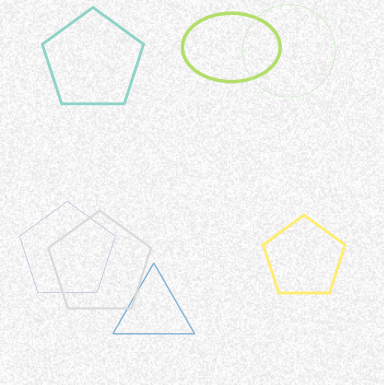[{"shape": "pentagon", "thickness": 2, "radius": 0.69, "center": [0.241, 0.842]}, {"shape": "pentagon", "thickness": 0.5, "radius": 0.65, "center": [0.175, 0.346]}, {"shape": "triangle", "thickness": 1, "radius": 0.61, "center": [0.399, 0.194]}, {"shape": "oval", "thickness": 2.5, "radius": 0.63, "center": [0.601, 0.877]}, {"shape": "pentagon", "thickness": 1.5, "radius": 0.7, "center": [0.259, 0.312]}, {"shape": "circle", "thickness": 0.5, "radius": 0.6, "center": [0.75, 0.868]}, {"shape": "pentagon", "thickness": 2, "radius": 0.56, "center": [0.79, 0.33]}]